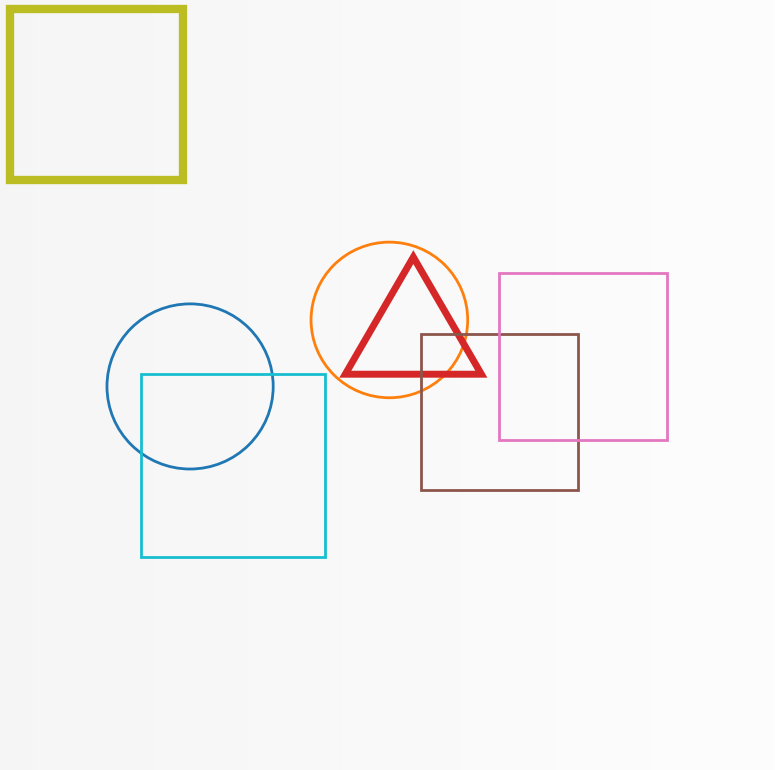[{"shape": "circle", "thickness": 1, "radius": 0.54, "center": [0.245, 0.498]}, {"shape": "circle", "thickness": 1, "radius": 0.51, "center": [0.502, 0.584]}, {"shape": "triangle", "thickness": 2.5, "radius": 0.51, "center": [0.533, 0.565]}, {"shape": "square", "thickness": 1, "radius": 0.51, "center": [0.645, 0.465]}, {"shape": "square", "thickness": 1, "radius": 0.54, "center": [0.752, 0.537]}, {"shape": "square", "thickness": 3, "radius": 0.56, "center": [0.125, 0.877]}, {"shape": "square", "thickness": 1, "radius": 0.59, "center": [0.301, 0.396]}]